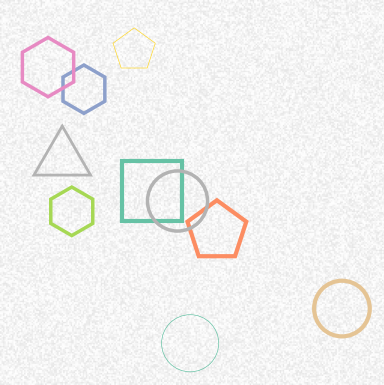[{"shape": "square", "thickness": 3, "radius": 0.39, "center": [0.395, 0.505]}, {"shape": "circle", "thickness": 0.5, "radius": 0.37, "center": [0.494, 0.108]}, {"shape": "pentagon", "thickness": 3, "radius": 0.4, "center": [0.563, 0.399]}, {"shape": "hexagon", "thickness": 2.5, "radius": 0.31, "center": [0.218, 0.768]}, {"shape": "hexagon", "thickness": 2.5, "radius": 0.38, "center": [0.125, 0.826]}, {"shape": "hexagon", "thickness": 2.5, "radius": 0.31, "center": [0.186, 0.451]}, {"shape": "pentagon", "thickness": 0.5, "radius": 0.29, "center": [0.348, 0.87]}, {"shape": "circle", "thickness": 3, "radius": 0.36, "center": [0.888, 0.199]}, {"shape": "triangle", "thickness": 2, "radius": 0.42, "center": [0.162, 0.588]}, {"shape": "circle", "thickness": 2.5, "radius": 0.39, "center": [0.461, 0.478]}]